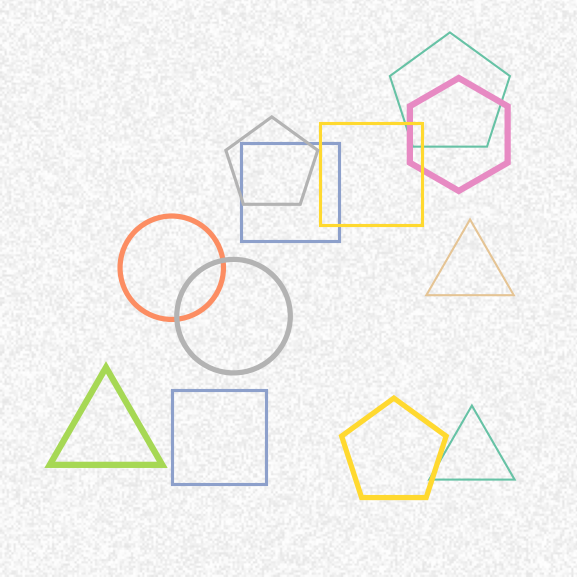[{"shape": "triangle", "thickness": 1, "radius": 0.43, "center": [0.817, 0.211]}, {"shape": "pentagon", "thickness": 1, "radius": 0.55, "center": [0.779, 0.834]}, {"shape": "circle", "thickness": 2.5, "radius": 0.45, "center": [0.297, 0.536]}, {"shape": "square", "thickness": 1.5, "radius": 0.41, "center": [0.38, 0.243]}, {"shape": "square", "thickness": 1.5, "radius": 0.43, "center": [0.502, 0.667]}, {"shape": "hexagon", "thickness": 3, "radius": 0.49, "center": [0.794, 0.766]}, {"shape": "triangle", "thickness": 3, "radius": 0.56, "center": [0.184, 0.25]}, {"shape": "square", "thickness": 1.5, "radius": 0.44, "center": [0.643, 0.697]}, {"shape": "pentagon", "thickness": 2.5, "radius": 0.48, "center": [0.682, 0.215]}, {"shape": "triangle", "thickness": 1, "radius": 0.44, "center": [0.814, 0.532]}, {"shape": "circle", "thickness": 2.5, "radius": 0.49, "center": [0.404, 0.452]}, {"shape": "pentagon", "thickness": 1.5, "radius": 0.42, "center": [0.471, 0.713]}]